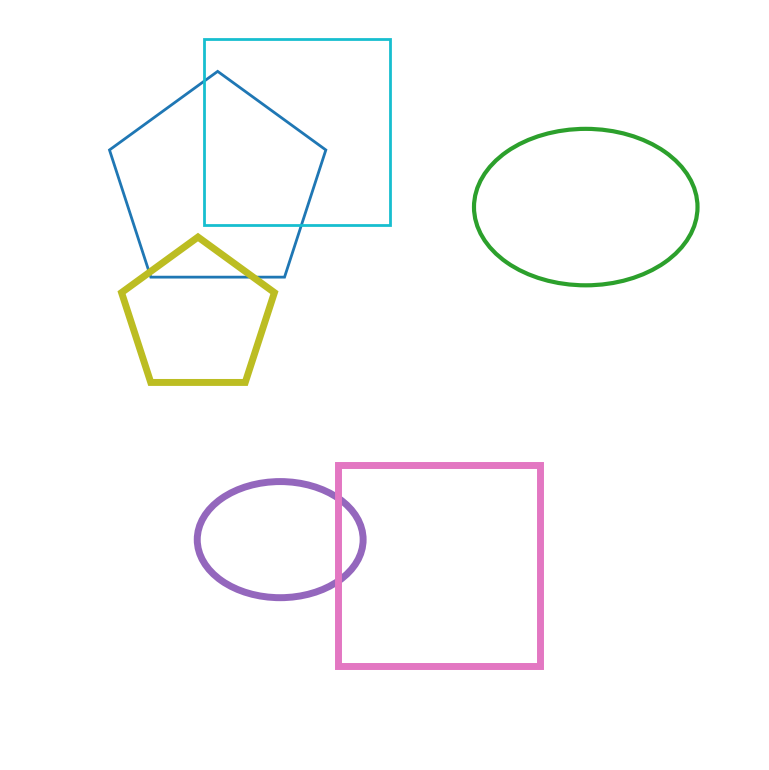[{"shape": "pentagon", "thickness": 1, "radius": 0.74, "center": [0.283, 0.76]}, {"shape": "oval", "thickness": 1.5, "radius": 0.73, "center": [0.761, 0.731]}, {"shape": "oval", "thickness": 2.5, "radius": 0.54, "center": [0.364, 0.299]}, {"shape": "square", "thickness": 2.5, "radius": 0.65, "center": [0.57, 0.265]}, {"shape": "pentagon", "thickness": 2.5, "radius": 0.52, "center": [0.257, 0.588]}, {"shape": "square", "thickness": 1, "radius": 0.6, "center": [0.386, 0.828]}]